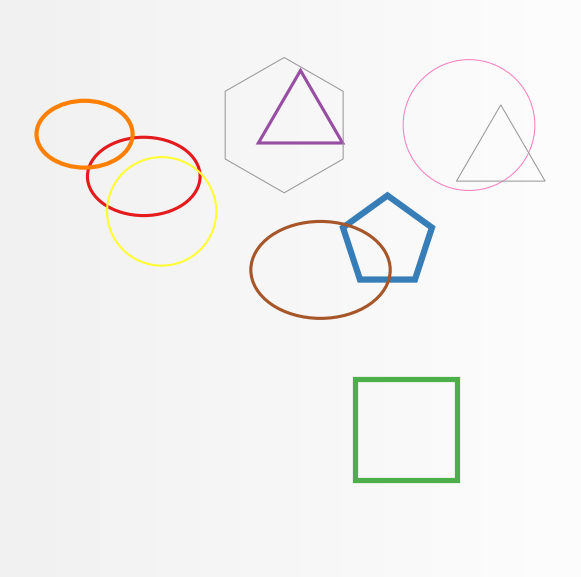[{"shape": "oval", "thickness": 1.5, "radius": 0.48, "center": [0.247, 0.694]}, {"shape": "pentagon", "thickness": 3, "radius": 0.4, "center": [0.667, 0.58]}, {"shape": "square", "thickness": 2.5, "radius": 0.44, "center": [0.699, 0.255]}, {"shape": "triangle", "thickness": 1.5, "radius": 0.42, "center": [0.517, 0.793]}, {"shape": "oval", "thickness": 2, "radius": 0.41, "center": [0.145, 0.767]}, {"shape": "circle", "thickness": 1, "radius": 0.47, "center": [0.278, 0.633]}, {"shape": "oval", "thickness": 1.5, "radius": 0.6, "center": [0.551, 0.532]}, {"shape": "circle", "thickness": 0.5, "radius": 0.57, "center": [0.807, 0.783]}, {"shape": "hexagon", "thickness": 0.5, "radius": 0.59, "center": [0.489, 0.782]}, {"shape": "triangle", "thickness": 0.5, "radius": 0.44, "center": [0.862, 0.73]}]